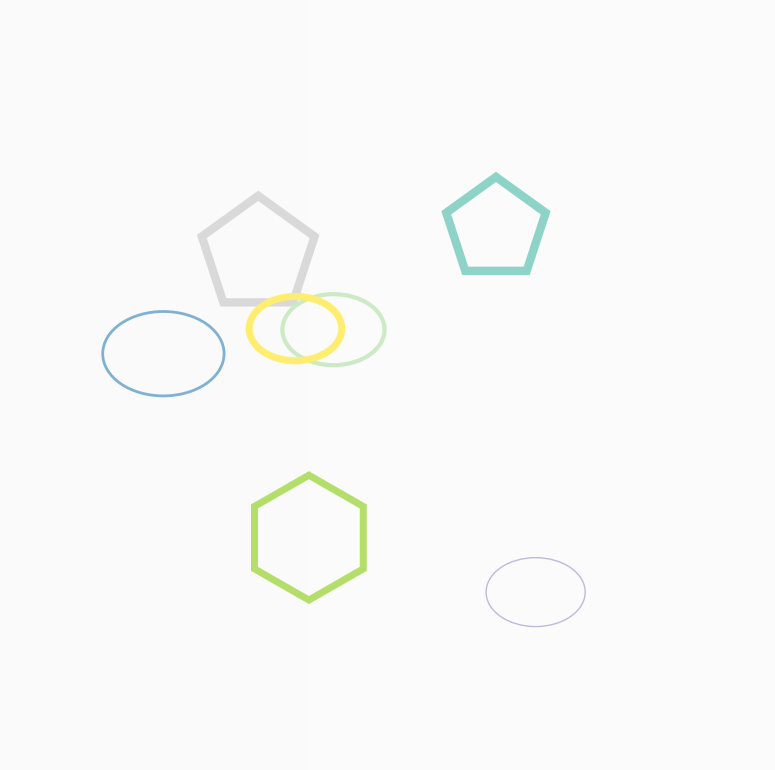[{"shape": "pentagon", "thickness": 3, "radius": 0.34, "center": [0.64, 0.703]}, {"shape": "oval", "thickness": 0.5, "radius": 0.32, "center": [0.691, 0.231]}, {"shape": "oval", "thickness": 1, "radius": 0.39, "center": [0.211, 0.541]}, {"shape": "hexagon", "thickness": 2.5, "radius": 0.41, "center": [0.399, 0.302]}, {"shape": "pentagon", "thickness": 3, "radius": 0.38, "center": [0.333, 0.669]}, {"shape": "oval", "thickness": 1.5, "radius": 0.33, "center": [0.43, 0.572]}, {"shape": "oval", "thickness": 2.5, "radius": 0.3, "center": [0.381, 0.573]}]